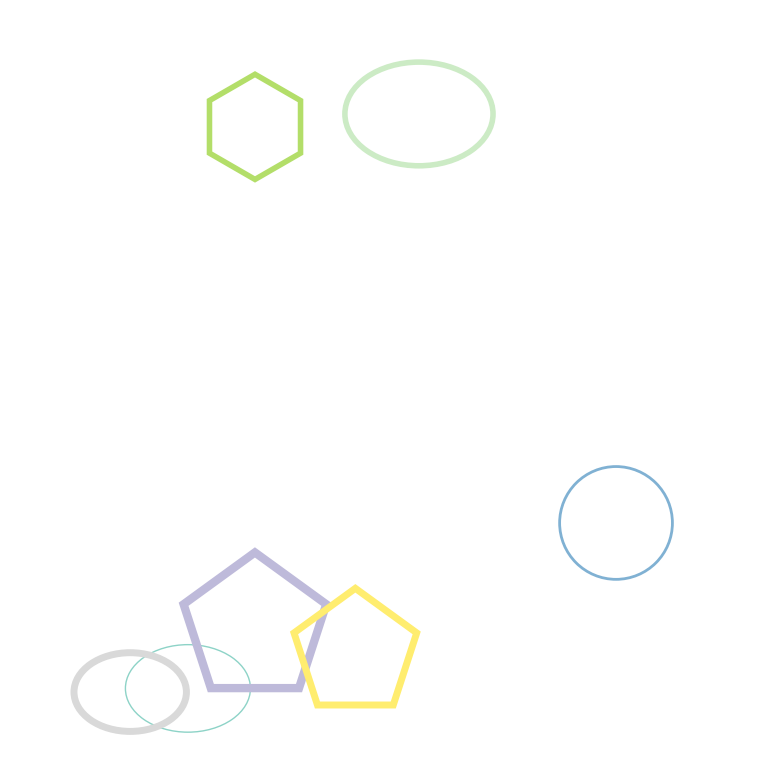[{"shape": "oval", "thickness": 0.5, "radius": 0.41, "center": [0.244, 0.106]}, {"shape": "pentagon", "thickness": 3, "radius": 0.49, "center": [0.331, 0.185]}, {"shape": "circle", "thickness": 1, "radius": 0.37, "center": [0.8, 0.321]}, {"shape": "hexagon", "thickness": 2, "radius": 0.34, "center": [0.331, 0.835]}, {"shape": "oval", "thickness": 2.5, "radius": 0.37, "center": [0.169, 0.101]}, {"shape": "oval", "thickness": 2, "radius": 0.48, "center": [0.544, 0.852]}, {"shape": "pentagon", "thickness": 2.5, "radius": 0.42, "center": [0.462, 0.152]}]